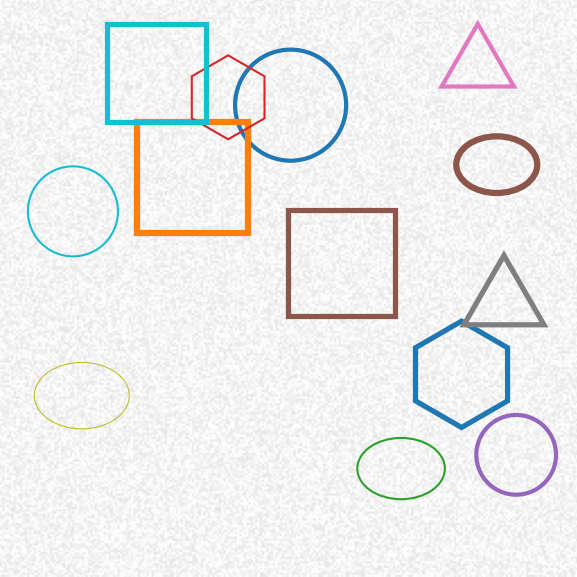[{"shape": "hexagon", "thickness": 2.5, "radius": 0.46, "center": [0.799, 0.351]}, {"shape": "circle", "thickness": 2, "radius": 0.48, "center": [0.503, 0.817]}, {"shape": "square", "thickness": 3, "radius": 0.48, "center": [0.333, 0.691]}, {"shape": "oval", "thickness": 1, "radius": 0.38, "center": [0.695, 0.188]}, {"shape": "hexagon", "thickness": 1, "radius": 0.36, "center": [0.395, 0.831]}, {"shape": "circle", "thickness": 2, "radius": 0.35, "center": [0.894, 0.212]}, {"shape": "oval", "thickness": 3, "radius": 0.35, "center": [0.86, 0.714]}, {"shape": "square", "thickness": 2.5, "radius": 0.46, "center": [0.591, 0.544]}, {"shape": "triangle", "thickness": 2, "radius": 0.36, "center": [0.827, 0.885]}, {"shape": "triangle", "thickness": 2.5, "radius": 0.4, "center": [0.873, 0.477]}, {"shape": "oval", "thickness": 0.5, "radius": 0.41, "center": [0.142, 0.314]}, {"shape": "square", "thickness": 2.5, "radius": 0.43, "center": [0.271, 0.873]}, {"shape": "circle", "thickness": 1, "radius": 0.39, "center": [0.126, 0.633]}]